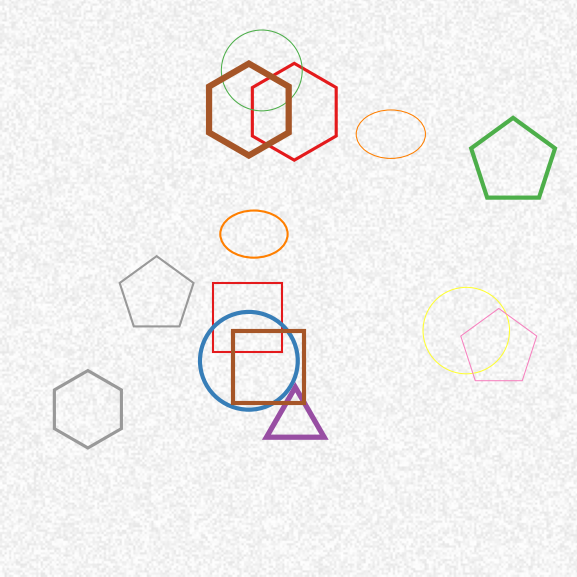[{"shape": "square", "thickness": 1, "radius": 0.3, "center": [0.429, 0.449]}, {"shape": "hexagon", "thickness": 1.5, "radius": 0.42, "center": [0.51, 0.806]}, {"shape": "circle", "thickness": 2, "radius": 0.42, "center": [0.431, 0.374]}, {"shape": "pentagon", "thickness": 2, "radius": 0.38, "center": [0.888, 0.719]}, {"shape": "circle", "thickness": 0.5, "radius": 0.35, "center": [0.453, 0.877]}, {"shape": "triangle", "thickness": 2.5, "radius": 0.29, "center": [0.511, 0.271]}, {"shape": "oval", "thickness": 0.5, "radius": 0.3, "center": [0.677, 0.767]}, {"shape": "oval", "thickness": 1, "radius": 0.29, "center": [0.44, 0.594]}, {"shape": "circle", "thickness": 0.5, "radius": 0.37, "center": [0.807, 0.427]}, {"shape": "square", "thickness": 2, "radius": 0.31, "center": [0.465, 0.364]}, {"shape": "hexagon", "thickness": 3, "radius": 0.4, "center": [0.431, 0.809]}, {"shape": "pentagon", "thickness": 0.5, "radius": 0.35, "center": [0.864, 0.396]}, {"shape": "pentagon", "thickness": 1, "radius": 0.34, "center": [0.271, 0.488]}, {"shape": "hexagon", "thickness": 1.5, "radius": 0.33, "center": [0.152, 0.29]}]